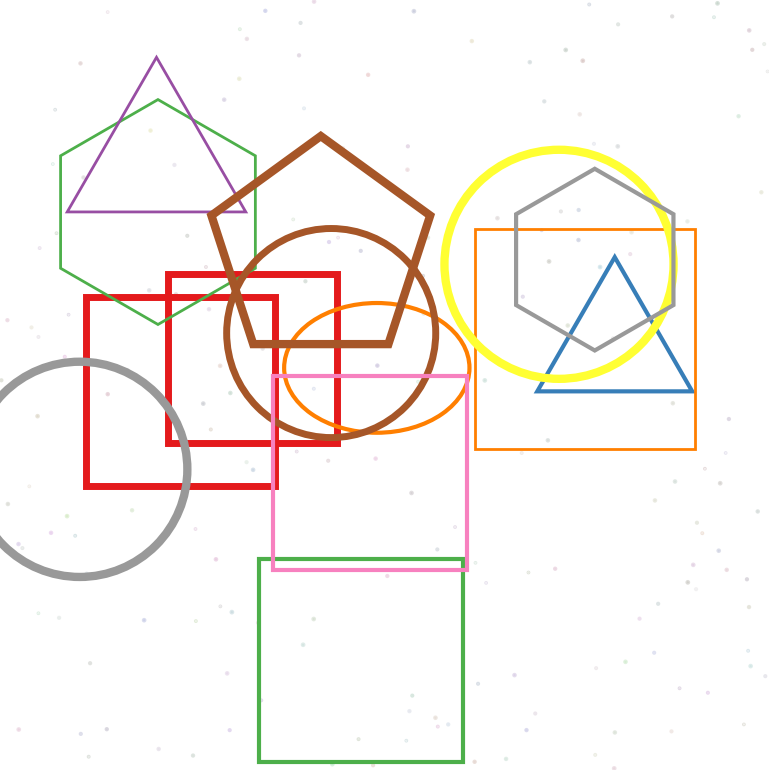[{"shape": "square", "thickness": 2.5, "radius": 0.61, "center": [0.235, 0.491]}, {"shape": "square", "thickness": 2.5, "radius": 0.55, "center": [0.328, 0.534]}, {"shape": "triangle", "thickness": 1.5, "radius": 0.58, "center": [0.798, 0.55]}, {"shape": "square", "thickness": 1.5, "radius": 0.66, "center": [0.469, 0.142]}, {"shape": "hexagon", "thickness": 1, "radius": 0.73, "center": [0.205, 0.725]}, {"shape": "triangle", "thickness": 1, "radius": 0.67, "center": [0.203, 0.792]}, {"shape": "square", "thickness": 1, "radius": 0.71, "center": [0.76, 0.56]}, {"shape": "oval", "thickness": 1.5, "radius": 0.6, "center": [0.489, 0.522]}, {"shape": "circle", "thickness": 3, "radius": 0.74, "center": [0.726, 0.657]}, {"shape": "pentagon", "thickness": 3, "radius": 0.75, "center": [0.417, 0.674]}, {"shape": "circle", "thickness": 2.5, "radius": 0.68, "center": [0.43, 0.567]}, {"shape": "square", "thickness": 1.5, "radius": 0.63, "center": [0.48, 0.385]}, {"shape": "circle", "thickness": 3, "radius": 0.7, "center": [0.104, 0.39]}, {"shape": "hexagon", "thickness": 1.5, "radius": 0.59, "center": [0.772, 0.663]}]